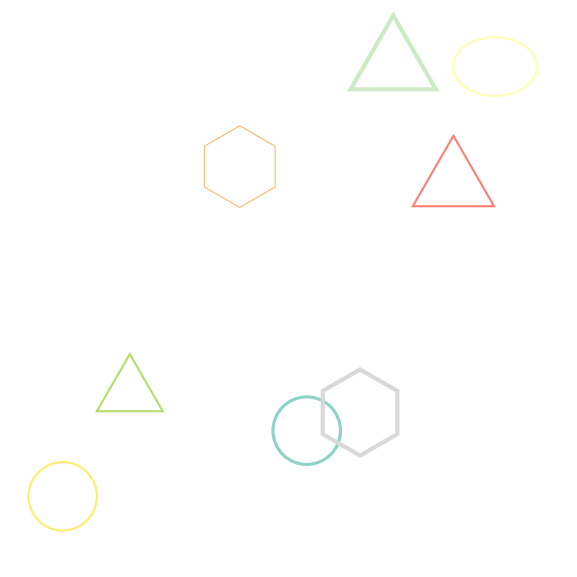[{"shape": "circle", "thickness": 1.5, "radius": 0.29, "center": [0.531, 0.253]}, {"shape": "oval", "thickness": 1, "radius": 0.36, "center": [0.857, 0.884]}, {"shape": "triangle", "thickness": 1, "radius": 0.41, "center": [0.785, 0.683]}, {"shape": "hexagon", "thickness": 0.5, "radius": 0.35, "center": [0.415, 0.711]}, {"shape": "triangle", "thickness": 1, "radius": 0.33, "center": [0.225, 0.32]}, {"shape": "hexagon", "thickness": 2, "radius": 0.37, "center": [0.623, 0.285]}, {"shape": "triangle", "thickness": 2, "radius": 0.43, "center": [0.681, 0.887]}, {"shape": "circle", "thickness": 1, "radius": 0.3, "center": [0.109, 0.14]}]